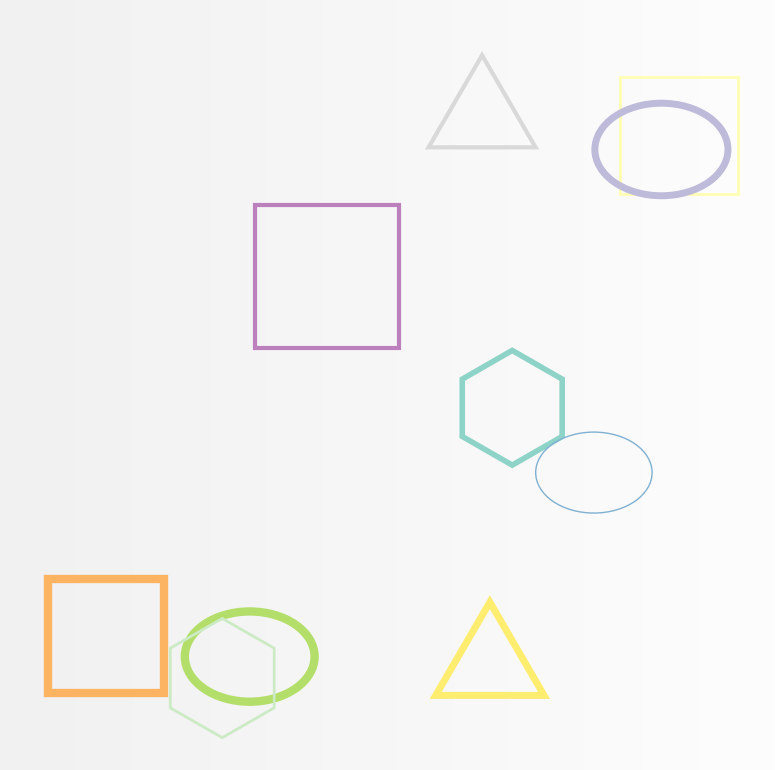[{"shape": "hexagon", "thickness": 2, "radius": 0.37, "center": [0.661, 0.47]}, {"shape": "square", "thickness": 1, "radius": 0.38, "center": [0.876, 0.824]}, {"shape": "oval", "thickness": 2.5, "radius": 0.43, "center": [0.853, 0.806]}, {"shape": "oval", "thickness": 0.5, "radius": 0.38, "center": [0.766, 0.386]}, {"shape": "square", "thickness": 3, "radius": 0.37, "center": [0.137, 0.174]}, {"shape": "oval", "thickness": 3, "radius": 0.42, "center": [0.322, 0.147]}, {"shape": "triangle", "thickness": 1.5, "radius": 0.4, "center": [0.622, 0.849]}, {"shape": "square", "thickness": 1.5, "radius": 0.46, "center": [0.422, 0.641]}, {"shape": "hexagon", "thickness": 1, "radius": 0.39, "center": [0.287, 0.119]}, {"shape": "triangle", "thickness": 2.5, "radius": 0.4, "center": [0.632, 0.137]}]